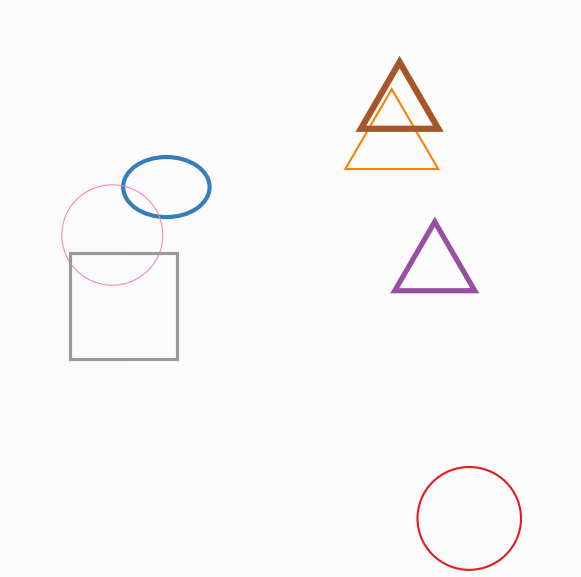[{"shape": "circle", "thickness": 1, "radius": 0.45, "center": [0.807, 0.101]}, {"shape": "oval", "thickness": 2, "radius": 0.37, "center": [0.286, 0.675]}, {"shape": "triangle", "thickness": 2.5, "radius": 0.4, "center": [0.748, 0.535]}, {"shape": "triangle", "thickness": 1, "radius": 0.46, "center": [0.674, 0.753]}, {"shape": "triangle", "thickness": 3, "radius": 0.38, "center": [0.687, 0.815]}, {"shape": "circle", "thickness": 0.5, "radius": 0.43, "center": [0.193, 0.592]}, {"shape": "square", "thickness": 1.5, "radius": 0.46, "center": [0.213, 0.469]}]